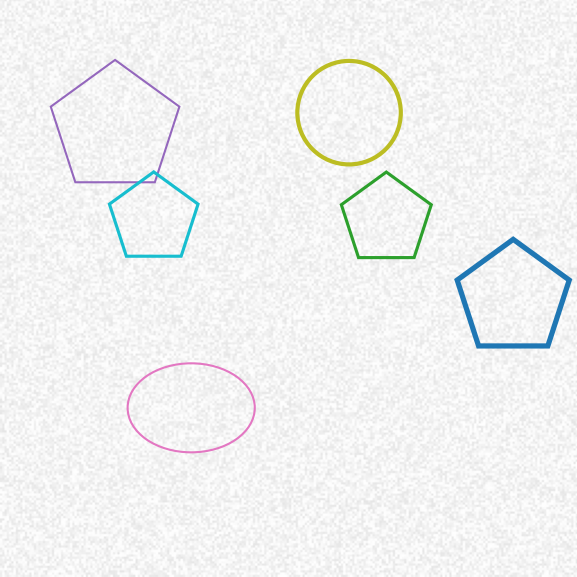[{"shape": "pentagon", "thickness": 2.5, "radius": 0.51, "center": [0.889, 0.483]}, {"shape": "pentagon", "thickness": 1.5, "radius": 0.41, "center": [0.669, 0.619]}, {"shape": "pentagon", "thickness": 1, "radius": 0.59, "center": [0.199, 0.778]}, {"shape": "oval", "thickness": 1, "radius": 0.55, "center": [0.331, 0.293]}, {"shape": "circle", "thickness": 2, "radius": 0.45, "center": [0.604, 0.804]}, {"shape": "pentagon", "thickness": 1.5, "radius": 0.4, "center": [0.266, 0.621]}]